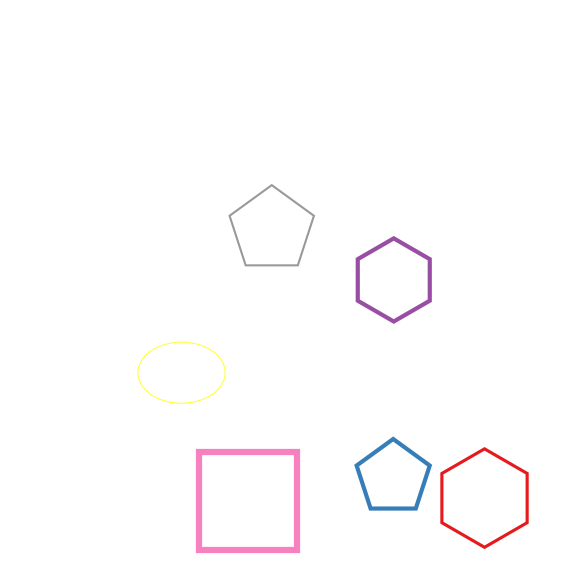[{"shape": "hexagon", "thickness": 1.5, "radius": 0.43, "center": [0.839, 0.137]}, {"shape": "pentagon", "thickness": 2, "radius": 0.33, "center": [0.681, 0.172]}, {"shape": "hexagon", "thickness": 2, "radius": 0.36, "center": [0.682, 0.514]}, {"shape": "oval", "thickness": 0.5, "radius": 0.38, "center": [0.314, 0.354]}, {"shape": "square", "thickness": 3, "radius": 0.42, "center": [0.429, 0.131]}, {"shape": "pentagon", "thickness": 1, "radius": 0.38, "center": [0.471, 0.602]}]